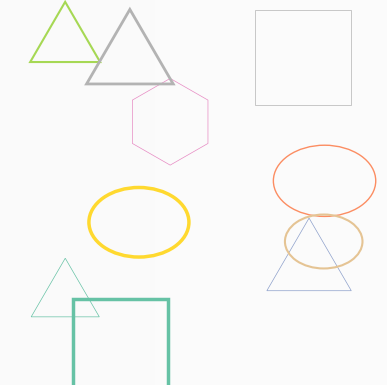[{"shape": "square", "thickness": 2.5, "radius": 0.62, "center": [0.311, 0.101]}, {"shape": "triangle", "thickness": 0.5, "radius": 0.51, "center": [0.168, 0.228]}, {"shape": "oval", "thickness": 1, "radius": 0.66, "center": [0.838, 0.53]}, {"shape": "triangle", "thickness": 0.5, "radius": 0.63, "center": [0.798, 0.308]}, {"shape": "hexagon", "thickness": 0.5, "radius": 0.56, "center": [0.439, 0.684]}, {"shape": "triangle", "thickness": 1.5, "radius": 0.52, "center": [0.168, 0.891]}, {"shape": "oval", "thickness": 2.5, "radius": 0.65, "center": [0.359, 0.423]}, {"shape": "oval", "thickness": 1.5, "radius": 0.5, "center": [0.835, 0.373]}, {"shape": "triangle", "thickness": 2, "radius": 0.65, "center": [0.335, 0.846]}, {"shape": "square", "thickness": 0.5, "radius": 0.62, "center": [0.782, 0.851]}]